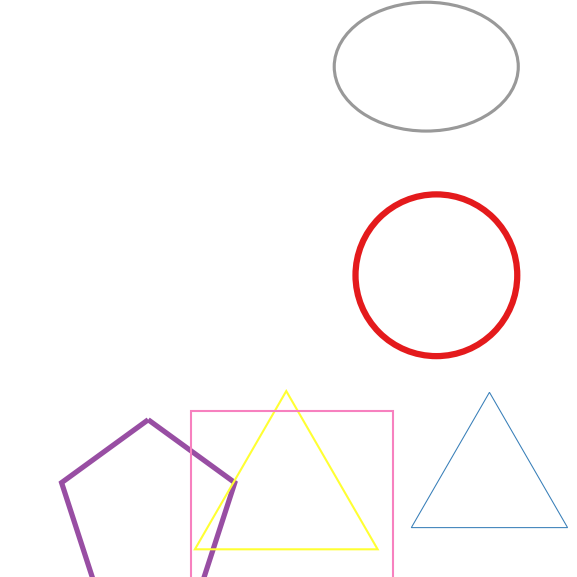[{"shape": "circle", "thickness": 3, "radius": 0.7, "center": [0.756, 0.523]}, {"shape": "triangle", "thickness": 0.5, "radius": 0.78, "center": [0.848, 0.164]}, {"shape": "pentagon", "thickness": 2.5, "radius": 0.79, "center": [0.257, 0.115]}, {"shape": "triangle", "thickness": 1, "radius": 0.91, "center": [0.496, 0.139]}, {"shape": "square", "thickness": 1, "radius": 0.88, "center": [0.506, 0.113]}, {"shape": "oval", "thickness": 1.5, "radius": 0.8, "center": [0.738, 0.884]}]